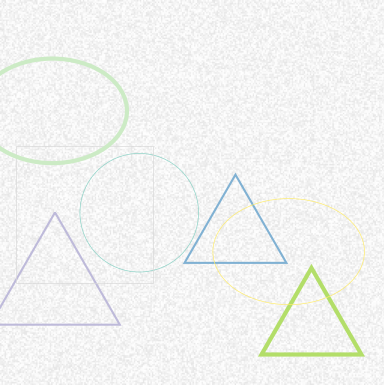[{"shape": "circle", "thickness": 0.5, "radius": 0.77, "center": [0.362, 0.448]}, {"shape": "triangle", "thickness": 1.5, "radius": 0.97, "center": [0.143, 0.254]}, {"shape": "triangle", "thickness": 1.5, "radius": 0.76, "center": [0.612, 0.394]}, {"shape": "triangle", "thickness": 3, "radius": 0.75, "center": [0.809, 0.154]}, {"shape": "square", "thickness": 0.5, "radius": 0.89, "center": [0.219, 0.443]}, {"shape": "oval", "thickness": 3, "radius": 0.97, "center": [0.136, 0.712]}, {"shape": "oval", "thickness": 0.5, "radius": 0.98, "center": [0.75, 0.346]}]